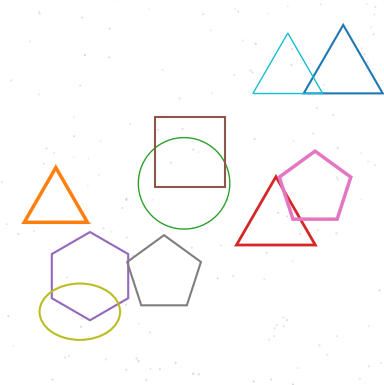[{"shape": "triangle", "thickness": 1.5, "radius": 0.59, "center": [0.891, 0.817]}, {"shape": "triangle", "thickness": 2.5, "radius": 0.47, "center": [0.145, 0.47]}, {"shape": "circle", "thickness": 1, "radius": 0.59, "center": [0.478, 0.524]}, {"shape": "triangle", "thickness": 2, "radius": 0.59, "center": [0.717, 0.423]}, {"shape": "hexagon", "thickness": 1.5, "radius": 0.57, "center": [0.234, 0.283]}, {"shape": "square", "thickness": 1.5, "radius": 0.45, "center": [0.494, 0.606]}, {"shape": "pentagon", "thickness": 2.5, "radius": 0.49, "center": [0.818, 0.51]}, {"shape": "pentagon", "thickness": 1.5, "radius": 0.5, "center": [0.426, 0.288]}, {"shape": "oval", "thickness": 1.5, "radius": 0.52, "center": [0.207, 0.19]}, {"shape": "triangle", "thickness": 1, "radius": 0.52, "center": [0.748, 0.809]}]